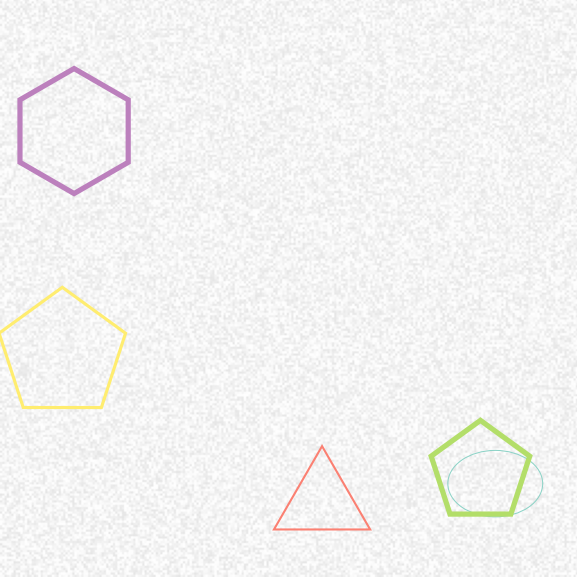[{"shape": "oval", "thickness": 0.5, "radius": 0.41, "center": [0.858, 0.162]}, {"shape": "triangle", "thickness": 1, "radius": 0.48, "center": [0.558, 0.13]}, {"shape": "pentagon", "thickness": 2.5, "radius": 0.45, "center": [0.832, 0.182]}, {"shape": "hexagon", "thickness": 2.5, "radius": 0.54, "center": [0.128, 0.772]}, {"shape": "pentagon", "thickness": 1.5, "radius": 0.58, "center": [0.108, 0.387]}]